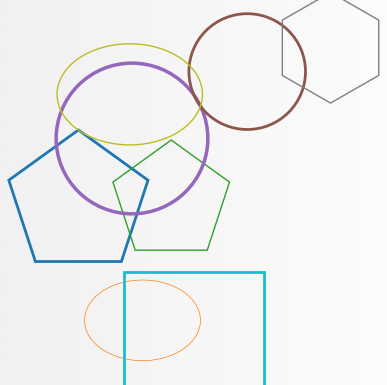[{"shape": "pentagon", "thickness": 2, "radius": 0.94, "center": [0.202, 0.474]}, {"shape": "oval", "thickness": 0.5, "radius": 0.75, "center": [0.368, 0.168]}, {"shape": "pentagon", "thickness": 1, "radius": 0.79, "center": [0.442, 0.478]}, {"shape": "circle", "thickness": 2.5, "radius": 0.98, "center": [0.341, 0.64]}, {"shape": "circle", "thickness": 2, "radius": 0.75, "center": [0.638, 0.814]}, {"shape": "hexagon", "thickness": 1, "radius": 0.72, "center": [0.853, 0.876]}, {"shape": "oval", "thickness": 1, "radius": 0.94, "center": [0.335, 0.755]}, {"shape": "square", "thickness": 2, "radius": 0.9, "center": [0.501, 0.113]}]